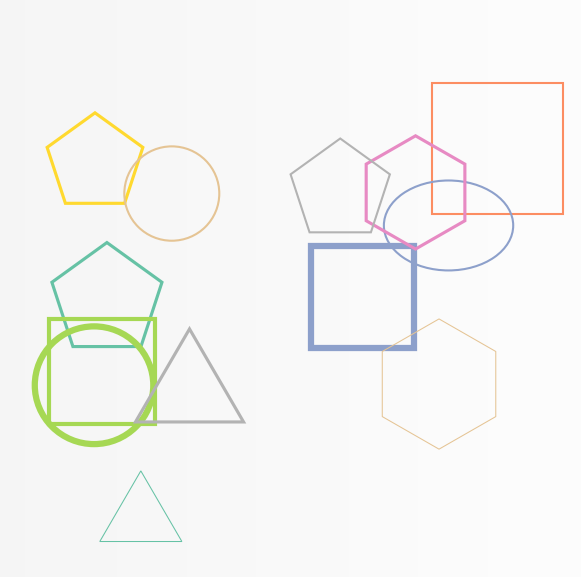[{"shape": "pentagon", "thickness": 1.5, "radius": 0.5, "center": [0.184, 0.48]}, {"shape": "triangle", "thickness": 0.5, "radius": 0.41, "center": [0.242, 0.102]}, {"shape": "square", "thickness": 1, "radius": 0.57, "center": [0.855, 0.742]}, {"shape": "square", "thickness": 3, "radius": 0.44, "center": [0.623, 0.485]}, {"shape": "oval", "thickness": 1, "radius": 0.56, "center": [0.772, 0.609]}, {"shape": "hexagon", "thickness": 1.5, "radius": 0.49, "center": [0.715, 0.666]}, {"shape": "circle", "thickness": 3, "radius": 0.51, "center": [0.162, 0.332]}, {"shape": "square", "thickness": 2, "radius": 0.46, "center": [0.176, 0.356]}, {"shape": "pentagon", "thickness": 1.5, "radius": 0.43, "center": [0.163, 0.717]}, {"shape": "circle", "thickness": 1, "radius": 0.41, "center": [0.296, 0.664]}, {"shape": "hexagon", "thickness": 0.5, "radius": 0.56, "center": [0.755, 0.334]}, {"shape": "triangle", "thickness": 1.5, "radius": 0.54, "center": [0.326, 0.322]}, {"shape": "pentagon", "thickness": 1, "radius": 0.45, "center": [0.585, 0.669]}]